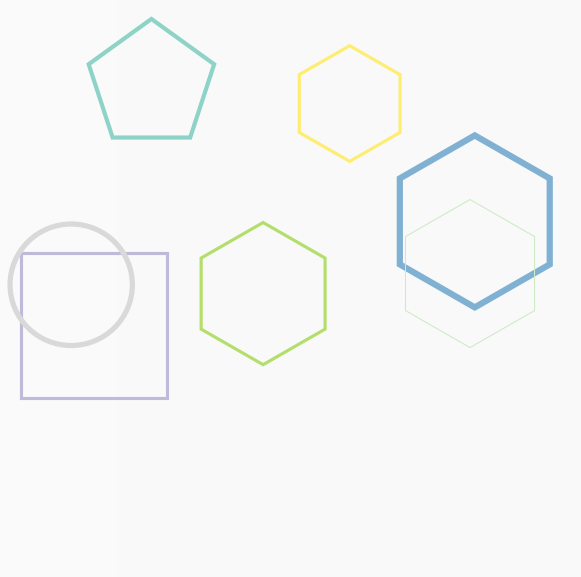[{"shape": "pentagon", "thickness": 2, "radius": 0.57, "center": [0.26, 0.853]}, {"shape": "square", "thickness": 1.5, "radius": 0.63, "center": [0.162, 0.435]}, {"shape": "hexagon", "thickness": 3, "radius": 0.74, "center": [0.817, 0.616]}, {"shape": "hexagon", "thickness": 1.5, "radius": 0.62, "center": [0.453, 0.491]}, {"shape": "circle", "thickness": 2.5, "radius": 0.53, "center": [0.122, 0.506]}, {"shape": "hexagon", "thickness": 0.5, "radius": 0.64, "center": [0.809, 0.525]}, {"shape": "hexagon", "thickness": 1.5, "radius": 0.5, "center": [0.602, 0.82]}]